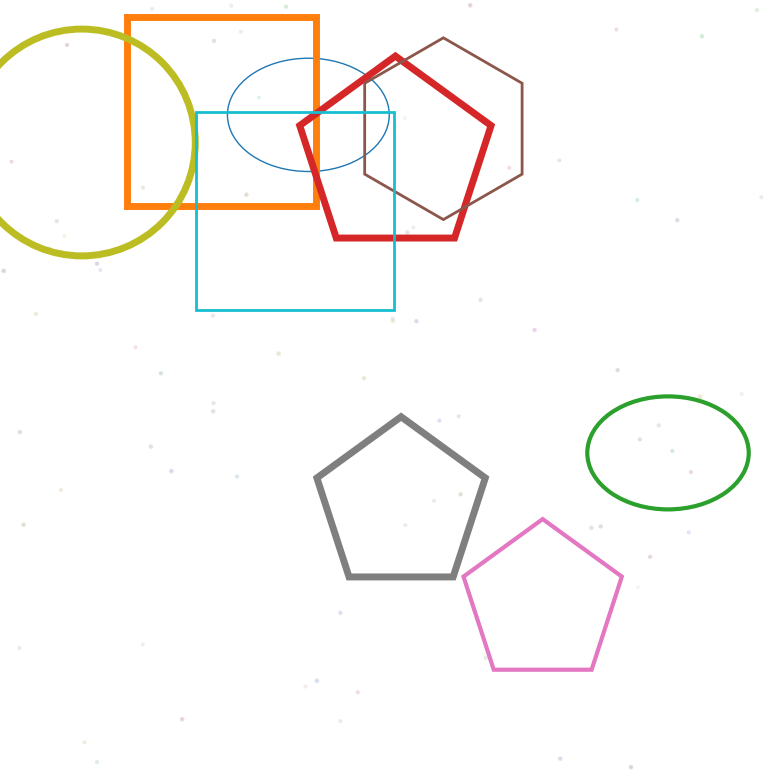[{"shape": "oval", "thickness": 0.5, "radius": 0.53, "center": [0.4, 0.851]}, {"shape": "square", "thickness": 2.5, "radius": 0.61, "center": [0.287, 0.856]}, {"shape": "oval", "thickness": 1.5, "radius": 0.52, "center": [0.868, 0.412]}, {"shape": "pentagon", "thickness": 2.5, "radius": 0.65, "center": [0.514, 0.797]}, {"shape": "hexagon", "thickness": 1, "radius": 0.59, "center": [0.576, 0.833]}, {"shape": "pentagon", "thickness": 1.5, "radius": 0.54, "center": [0.705, 0.218]}, {"shape": "pentagon", "thickness": 2.5, "radius": 0.57, "center": [0.521, 0.344]}, {"shape": "circle", "thickness": 2.5, "radius": 0.74, "center": [0.106, 0.815]}, {"shape": "square", "thickness": 1, "radius": 0.64, "center": [0.384, 0.726]}]